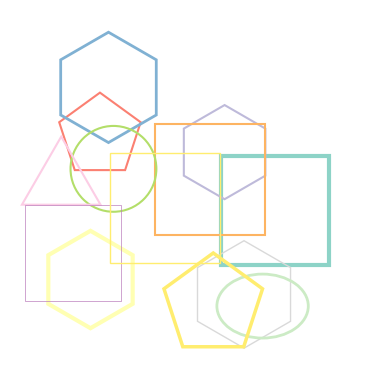[{"shape": "square", "thickness": 3, "radius": 0.7, "center": [0.713, 0.453]}, {"shape": "hexagon", "thickness": 3, "radius": 0.63, "center": [0.235, 0.274]}, {"shape": "hexagon", "thickness": 1.5, "radius": 0.61, "center": [0.583, 0.605]}, {"shape": "pentagon", "thickness": 1.5, "radius": 0.56, "center": [0.26, 0.648]}, {"shape": "hexagon", "thickness": 2, "radius": 0.72, "center": [0.282, 0.773]}, {"shape": "square", "thickness": 1.5, "radius": 0.72, "center": [0.545, 0.534]}, {"shape": "circle", "thickness": 1.5, "radius": 0.56, "center": [0.295, 0.561]}, {"shape": "triangle", "thickness": 1.5, "radius": 0.59, "center": [0.159, 0.527]}, {"shape": "hexagon", "thickness": 1, "radius": 0.7, "center": [0.634, 0.235]}, {"shape": "square", "thickness": 0.5, "radius": 0.62, "center": [0.19, 0.343]}, {"shape": "oval", "thickness": 2, "radius": 0.59, "center": [0.682, 0.205]}, {"shape": "square", "thickness": 1, "radius": 0.71, "center": [0.428, 0.459]}, {"shape": "pentagon", "thickness": 2.5, "radius": 0.67, "center": [0.554, 0.208]}]